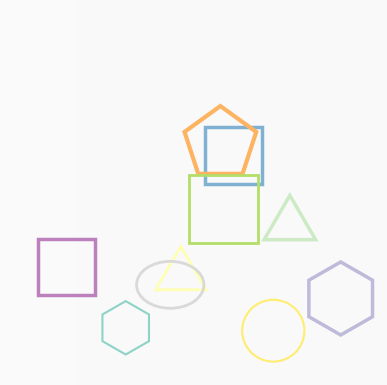[{"shape": "hexagon", "thickness": 1.5, "radius": 0.35, "center": [0.324, 0.149]}, {"shape": "triangle", "thickness": 2, "radius": 0.38, "center": [0.467, 0.285]}, {"shape": "hexagon", "thickness": 2.5, "radius": 0.47, "center": [0.879, 0.225]}, {"shape": "square", "thickness": 2.5, "radius": 0.37, "center": [0.602, 0.596]}, {"shape": "pentagon", "thickness": 3, "radius": 0.49, "center": [0.569, 0.627]}, {"shape": "square", "thickness": 2, "radius": 0.44, "center": [0.577, 0.458]}, {"shape": "oval", "thickness": 2, "radius": 0.43, "center": [0.439, 0.26]}, {"shape": "square", "thickness": 2.5, "radius": 0.37, "center": [0.172, 0.307]}, {"shape": "triangle", "thickness": 2.5, "radius": 0.38, "center": [0.748, 0.416]}, {"shape": "circle", "thickness": 1.5, "radius": 0.4, "center": [0.705, 0.141]}]